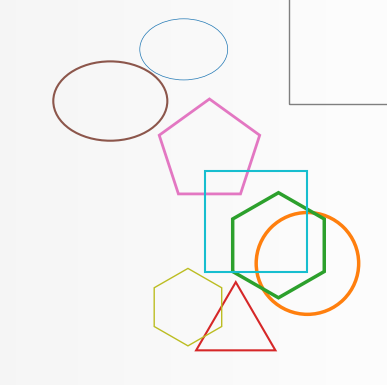[{"shape": "oval", "thickness": 0.5, "radius": 0.57, "center": [0.474, 0.872]}, {"shape": "circle", "thickness": 2.5, "radius": 0.66, "center": [0.793, 0.316]}, {"shape": "hexagon", "thickness": 2.5, "radius": 0.68, "center": [0.719, 0.363]}, {"shape": "triangle", "thickness": 1.5, "radius": 0.59, "center": [0.608, 0.149]}, {"shape": "oval", "thickness": 1.5, "radius": 0.74, "center": [0.285, 0.738]}, {"shape": "pentagon", "thickness": 2, "radius": 0.68, "center": [0.541, 0.607]}, {"shape": "square", "thickness": 1, "radius": 0.73, "center": [0.893, 0.877]}, {"shape": "hexagon", "thickness": 1, "radius": 0.5, "center": [0.485, 0.202]}, {"shape": "square", "thickness": 1.5, "radius": 0.66, "center": [0.659, 0.425]}]